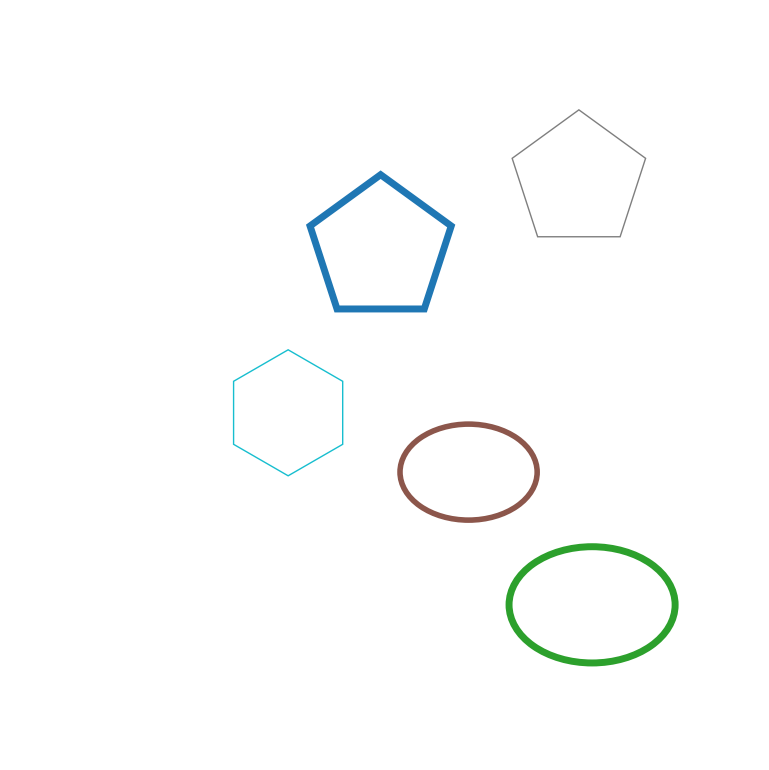[{"shape": "pentagon", "thickness": 2.5, "radius": 0.48, "center": [0.494, 0.677]}, {"shape": "oval", "thickness": 2.5, "radius": 0.54, "center": [0.769, 0.215]}, {"shape": "oval", "thickness": 2, "radius": 0.45, "center": [0.609, 0.387]}, {"shape": "pentagon", "thickness": 0.5, "radius": 0.46, "center": [0.752, 0.766]}, {"shape": "hexagon", "thickness": 0.5, "radius": 0.41, "center": [0.374, 0.464]}]